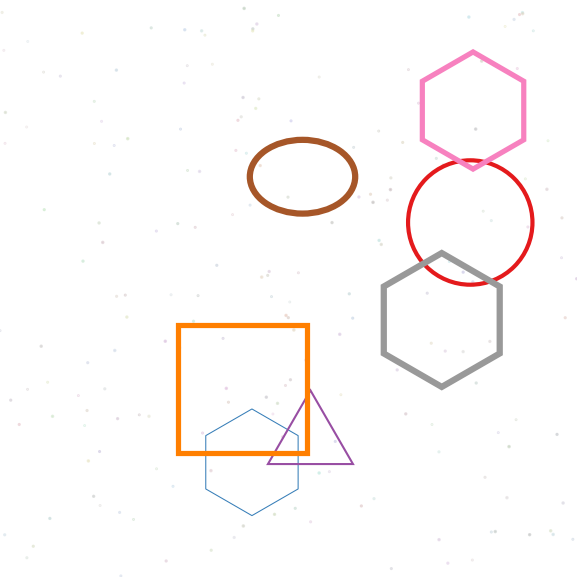[{"shape": "circle", "thickness": 2, "radius": 0.54, "center": [0.814, 0.614]}, {"shape": "hexagon", "thickness": 0.5, "radius": 0.46, "center": [0.436, 0.199]}, {"shape": "triangle", "thickness": 1, "radius": 0.43, "center": [0.538, 0.238]}, {"shape": "square", "thickness": 2.5, "radius": 0.56, "center": [0.42, 0.326]}, {"shape": "oval", "thickness": 3, "radius": 0.46, "center": [0.524, 0.693]}, {"shape": "hexagon", "thickness": 2.5, "radius": 0.51, "center": [0.819, 0.808]}, {"shape": "hexagon", "thickness": 3, "radius": 0.58, "center": [0.765, 0.445]}]